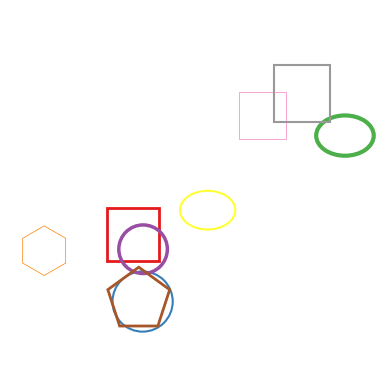[{"shape": "square", "thickness": 2, "radius": 0.34, "center": [0.345, 0.391]}, {"shape": "circle", "thickness": 1.5, "radius": 0.39, "center": [0.37, 0.217]}, {"shape": "oval", "thickness": 3, "radius": 0.37, "center": [0.896, 0.648]}, {"shape": "circle", "thickness": 2.5, "radius": 0.32, "center": [0.372, 0.353]}, {"shape": "hexagon", "thickness": 0.5, "radius": 0.32, "center": [0.115, 0.349]}, {"shape": "oval", "thickness": 1.5, "radius": 0.36, "center": [0.539, 0.454]}, {"shape": "pentagon", "thickness": 2, "radius": 0.42, "center": [0.36, 0.222]}, {"shape": "square", "thickness": 0.5, "radius": 0.3, "center": [0.681, 0.701]}, {"shape": "square", "thickness": 1.5, "radius": 0.37, "center": [0.785, 0.757]}]